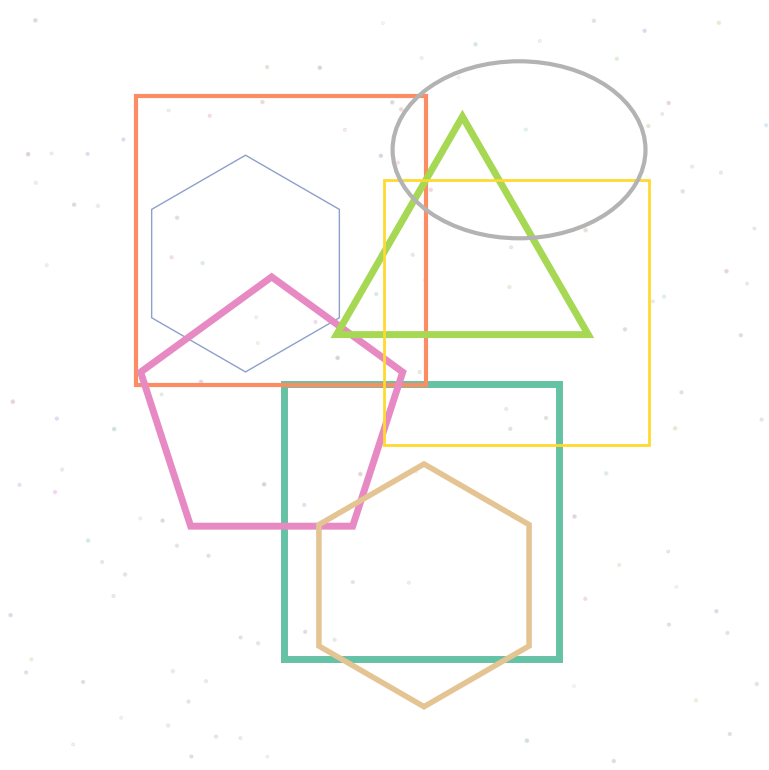[{"shape": "square", "thickness": 2.5, "radius": 0.89, "center": [0.548, 0.323]}, {"shape": "square", "thickness": 1.5, "radius": 0.94, "center": [0.365, 0.688]}, {"shape": "hexagon", "thickness": 0.5, "radius": 0.7, "center": [0.319, 0.658]}, {"shape": "pentagon", "thickness": 2.5, "radius": 0.89, "center": [0.353, 0.461]}, {"shape": "triangle", "thickness": 2.5, "radius": 0.94, "center": [0.601, 0.66]}, {"shape": "square", "thickness": 1, "radius": 0.86, "center": [0.671, 0.594]}, {"shape": "hexagon", "thickness": 2, "radius": 0.79, "center": [0.551, 0.24]}, {"shape": "oval", "thickness": 1.5, "radius": 0.82, "center": [0.674, 0.805]}]